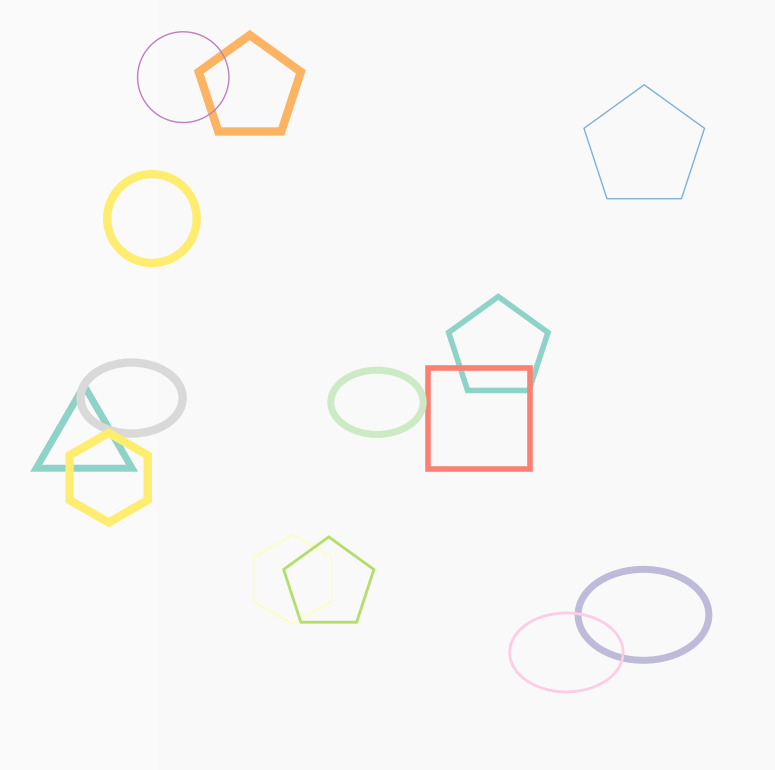[{"shape": "pentagon", "thickness": 2, "radius": 0.34, "center": [0.643, 0.547]}, {"shape": "triangle", "thickness": 2.5, "radius": 0.36, "center": [0.109, 0.428]}, {"shape": "hexagon", "thickness": 0.5, "radius": 0.29, "center": [0.377, 0.247]}, {"shape": "oval", "thickness": 2.5, "radius": 0.42, "center": [0.83, 0.202]}, {"shape": "square", "thickness": 2, "radius": 0.33, "center": [0.618, 0.457]}, {"shape": "pentagon", "thickness": 0.5, "radius": 0.41, "center": [0.831, 0.808]}, {"shape": "pentagon", "thickness": 3, "radius": 0.35, "center": [0.322, 0.885]}, {"shape": "pentagon", "thickness": 1, "radius": 0.31, "center": [0.424, 0.241]}, {"shape": "oval", "thickness": 1, "radius": 0.37, "center": [0.731, 0.153]}, {"shape": "oval", "thickness": 3, "radius": 0.33, "center": [0.17, 0.483]}, {"shape": "circle", "thickness": 0.5, "radius": 0.29, "center": [0.236, 0.9]}, {"shape": "oval", "thickness": 2.5, "radius": 0.3, "center": [0.486, 0.478]}, {"shape": "hexagon", "thickness": 3, "radius": 0.29, "center": [0.14, 0.38]}, {"shape": "circle", "thickness": 3, "radius": 0.29, "center": [0.196, 0.716]}]